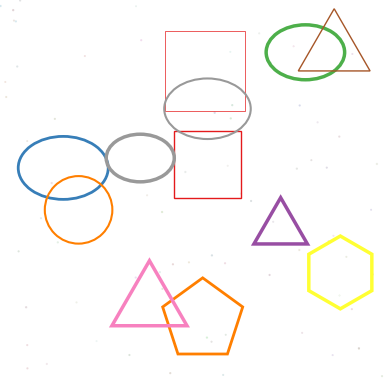[{"shape": "square", "thickness": 0.5, "radius": 0.52, "center": [0.533, 0.816]}, {"shape": "square", "thickness": 1, "radius": 0.43, "center": [0.54, 0.573]}, {"shape": "oval", "thickness": 2, "radius": 0.58, "center": [0.164, 0.564]}, {"shape": "oval", "thickness": 2.5, "radius": 0.51, "center": [0.793, 0.864]}, {"shape": "triangle", "thickness": 2.5, "radius": 0.4, "center": [0.729, 0.406]}, {"shape": "pentagon", "thickness": 2, "radius": 0.55, "center": [0.526, 0.169]}, {"shape": "circle", "thickness": 1.5, "radius": 0.44, "center": [0.204, 0.455]}, {"shape": "hexagon", "thickness": 2.5, "radius": 0.47, "center": [0.884, 0.292]}, {"shape": "triangle", "thickness": 1, "radius": 0.54, "center": [0.868, 0.87]}, {"shape": "triangle", "thickness": 2.5, "radius": 0.56, "center": [0.388, 0.21]}, {"shape": "oval", "thickness": 2.5, "radius": 0.44, "center": [0.364, 0.59]}, {"shape": "oval", "thickness": 1.5, "radius": 0.56, "center": [0.539, 0.718]}]